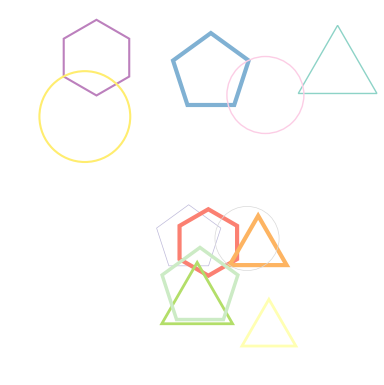[{"shape": "triangle", "thickness": 1, "radius": 0.59, "center": [0.877, 0.816]}, {"shape": "triangle", "thickness": 2, "radius": 0.4, "center": [0.698, 0.142]}, {"shape": "pentagon", "thickness": 0.5, "radius": 0.44, "center": [0.49, 0.381]}, {"shape": "hexagon", "thickness": 3, "radius": 0.43, "center": [0.541, 0.37]}, {"shape": "pentagon", "thickness": 3, "radius": 0.52, "center": [0.548, 0.811]}, {"shape": "triangle", "thickness": 3, "radius": 0.43, "center": [0.671, 0.354]}, {"shape": "triangle", "thickness": 2, "radius": 0.53, "center": [0.512, 0.212]}, {"shape": "circle", "thickness": 1, "radius": 0.5, "center": [0.689, 0.753]}, {"shape": "circle", "thickness": 0.5, "radius": 0.42, "center": [0.642, 0.381]}, {"shape": "hexagon", "thickness": 1.5, "radius": 0.49, "center": [0.251, 0.85]}, {"shape": "pentagon", "thickness": 2.5, "radius": 0.52, "center": [0.519, 0.254]}, {"shape": "circle", "thickness": 1.5, "radius": 0.59, "center": [0.22, 0.697]}]